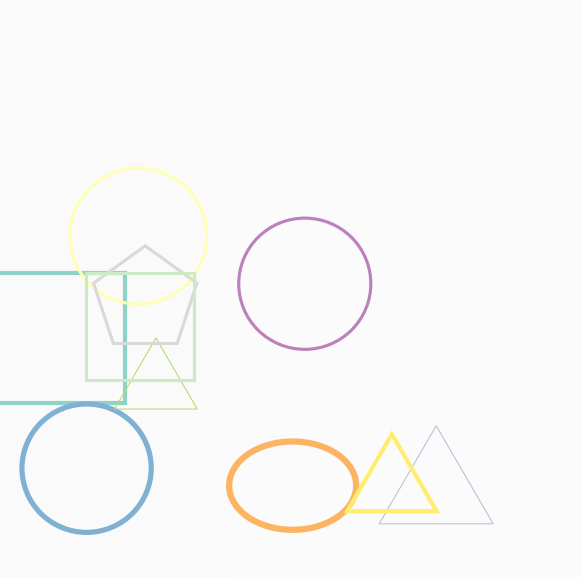[{"shape": "square", "thickness": 2, "radius": 0.56, "center": [0.102, 0.414]}, {"shape": "circle", "thickness": 1.5, "radius": 0.59, "center": [0.238, 0.59]}, {"shape": "triangle", "thickness": 0.5, "radius": 0.57, "center": [0.75, 0.149]}, {"shape": "circle", "thickness": 2.5, "radius": 0.56, "center": [0.149, 0.188]}, {"shape": "oval", "thickness": 3, "radius": 0.55, "center": [0.503, 0.158]}, {"shape": "triangle", "thickness": 0.5, "radius": 0.41, "center": [0.268, 0.332]}, {"shape": "pentagon", "thickness": 1.5, "radius": 0.47, "center": [0.25, 0.48]}, {"shape": "circle", "thickness": 1.5, "radius": 0.57, "center": [0.524, 0.508]}, {"shape": "square", "thickness": 1.5, "radius": 0.47, "center": [0.241, 0.434]}, {"shape": "triangle", "thickness": 2, "radius": 0.44, "center": [0.674, 0.158]}]